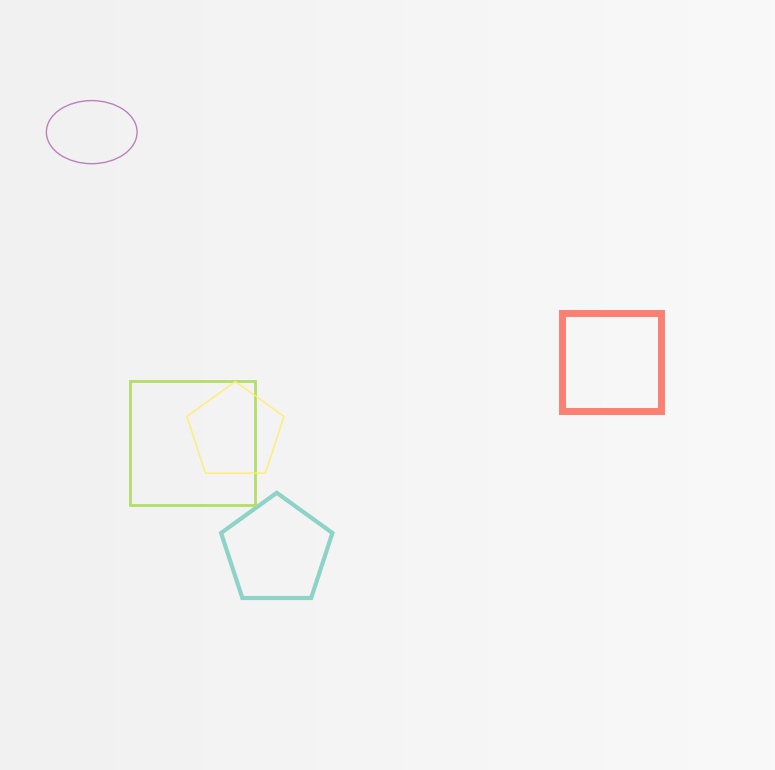[{"shape": "pentagon", "thickness": 1.5, "radius": 0.38, "center": [0.357, 0.284]}, {"shape": "square", "thickness": 2.5, "radius": 0.32, "center": [0.789, 0.53]}, {"shape": "square", "thickness": 1, "radius": 0.4, "center": [0.248, 0.425]}, {"shape": "oval", "thickness": 0.5, "radius": 0.29, "center": [0.118, 0.828]}, {"shape": "pentagon", "thickness": 0.5, "radius": 0.33, "center": [0.304, 0.439]}]